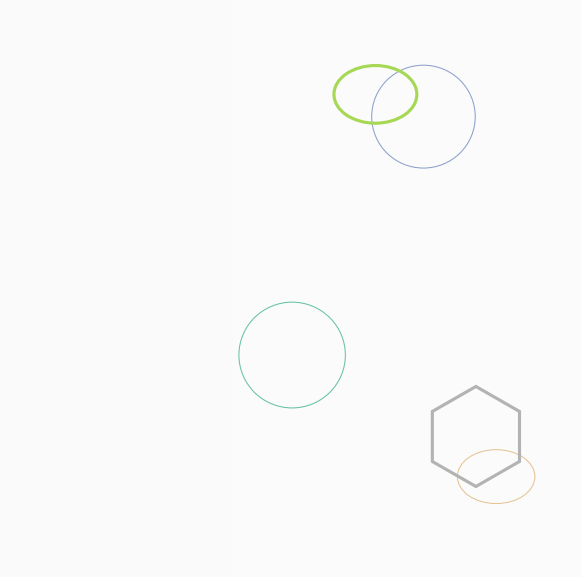[{"shape": "circle", "thickness": 0.5, "radius": 0.46, "center": [0.503, 0.384]}, {"shape": "circle", "thickness": 0.5, "radius": 0.45, "center": [0.729, 0.797]}, {"shape": "oval", "thickness": 1.5, "radius": 0.36, "center": [0.646, 0.836]}, {"shape": "oval", "thickness": 0.5, "radius": 0.33, "center": [0.854, 0.174]}, {"shape": "hexagon", "thickness": 1.5, "radius": 0.43, "center": [0.819, 0.243]}]